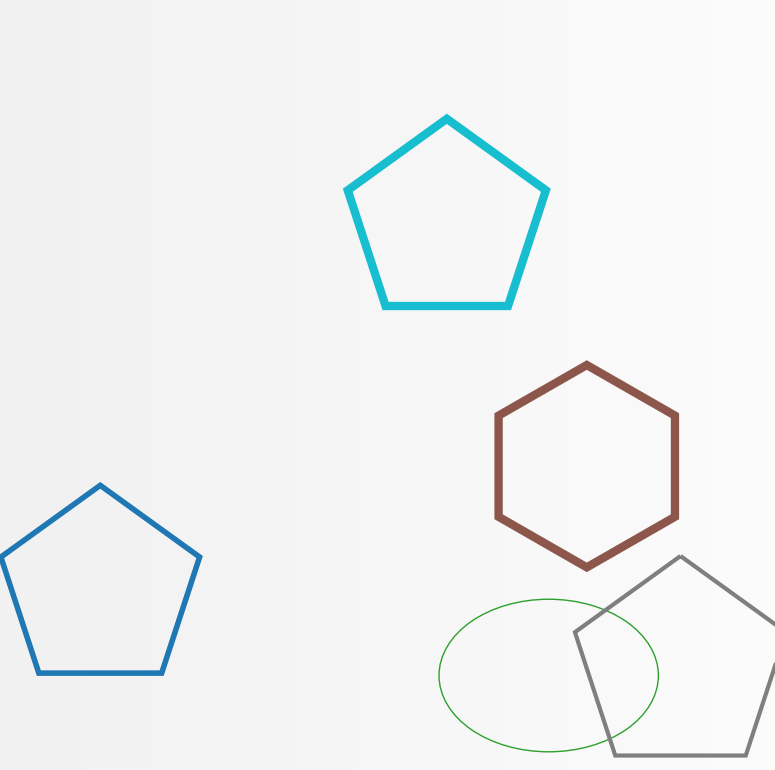[{"shape": "pentagon", "thickness": 2, "radius": 0.67, "center": [0.129, 0.235]}, {"shape": "oval", "thickness": 0.5, "radius": 0.71, "center": [0.708, 0.123]}, {"shape": "hexagon", "thickness": 3, "radius": 0.66, "center": [0.757, 0.395]}, {"shape": "pentagon", "thickness": 1.5, "radius": 0.72, "center": [0.878, 0.135]}, {"shape": "pentagon", "thickness": 3, "radius": 0.67, "center": [0.577, 0.711]}]